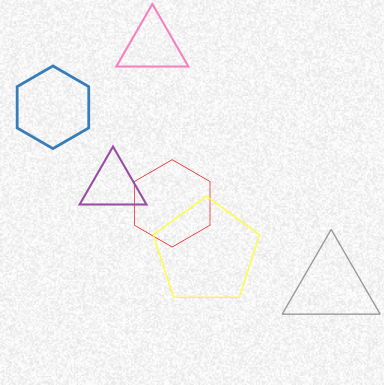[{"shape": "hexagon", "thickness": 0.5, "radius": 0.57, "center": [0.447, 0.472]}, {"shape": "hexagon", "thickness": 2, "radius": 0.54, "center": [0.138, 0.721]}, {"shape": "triangle", "thickness": 1.5, "radius": 0.5, "center": [0.294, 0.519]}, {"shape": "pentagon", "thickness": 1, "radius": 0.73, "center": [0.536, 0.345]}, {"shape": "triangle", "thickness": 1.5, "radius": 0.54, "center": [0.396, 0.881]}, {"shape": "triangle", "thickness": 1, "radius": 0.73, "center": [0.86, 0.257]}]